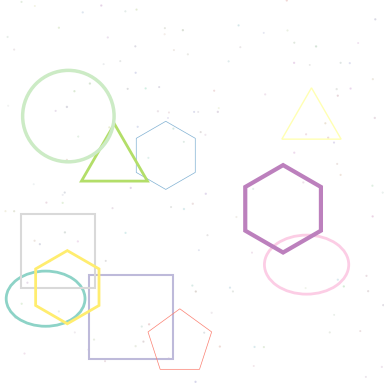[{"shape": "oval", "thickness": 2, "radius": 0.51, "center": [0.118, 0.224]}, {"shape": "triangle", "thickness": 1, "radius": 0.44, "center": [0.809, 0.683]}, {"shape": "square", "thickness": 1.5, "radius": 0.54, "center": [0.34, 0.177]}, {"shape": "pentagon", "thickness": 0.5, "radius": 0.43, "center": [0.467, 0.111]}, {"shape": "hexagon", "thickness": 0.5, "radius": 0.44, "center": [0.431, 0.596]}, {"shape": "triangle", "thickness": 2, "radius": 0.49, "center": [0.297, 0.579]}, {"shape": "oval", "thickness": 2, "radius": 0.55, "center": [0.796, 0.313]}, {"shape": "square", "thickness": 1.5, "radius": 0.48, "center": [0.151, 0.347]}, {"shape": "hexagon", "thickness": 3, "radius": 0.57, "center": [0.735, 0.458]}, {"shape": "circle", "thickness": 2.5, "radius": 0.59, "center": [0.178, 0.698]}, {"shape": "hexagon", "thickness": 2, "radius": 0.48, "center": [0.175, 0.254]}]